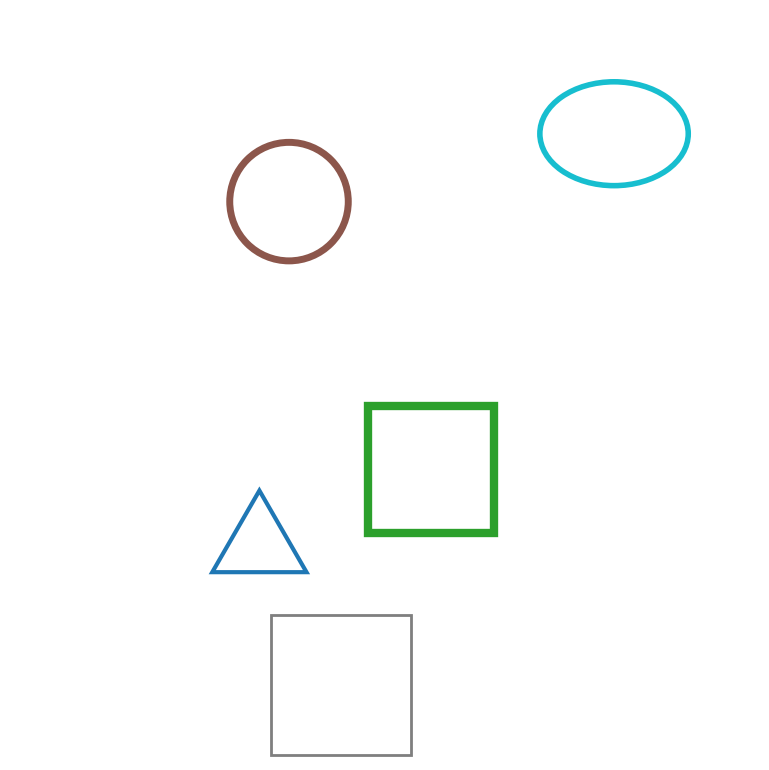[{"shape": "triangle", "thickness": 1.5, "radius": 0.35, "center": [0.337, 0.292]}, {"shape": "square", "thickness": 3, "radius": 0.41, "center": [0.56, 0.391]}, {"shape": "circle", "thickness": 2.5, "radius": 0.38, "center": [0.375, 0.738]}, {"shape": "square", "thickness": 1, "radius": 0.46, "center": [0.443, 0.11]}, {"shape": "oval", "thickness": 2, "radius": 0.48, "center": [0.797, 0.826]}]